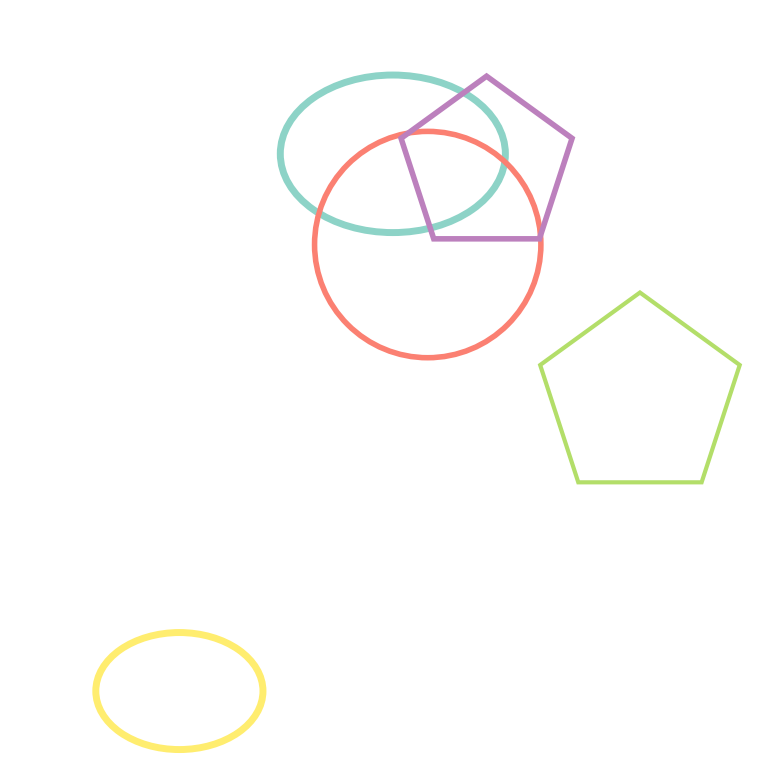[{"shape": "oval", "thickness": 2.5, "radius": 0.73, "center": [0.51, 0.8]}, {"shape": "circle", "thickness": 2, "radius": 0.73, "center": [0.555, 0.682]}, {"shape": "pentagon", "thickness": 1.5, "radius": 0.68, "center": [0.831, 0.484]}, {"shape": "pentagon", "thickness": 2, "radius": 0.58, "center": [0.632, 0.784]}, {"shape": "oval", "thickness": 2.5, "radius": 0.54, "center": [0.233, 0.103]}]